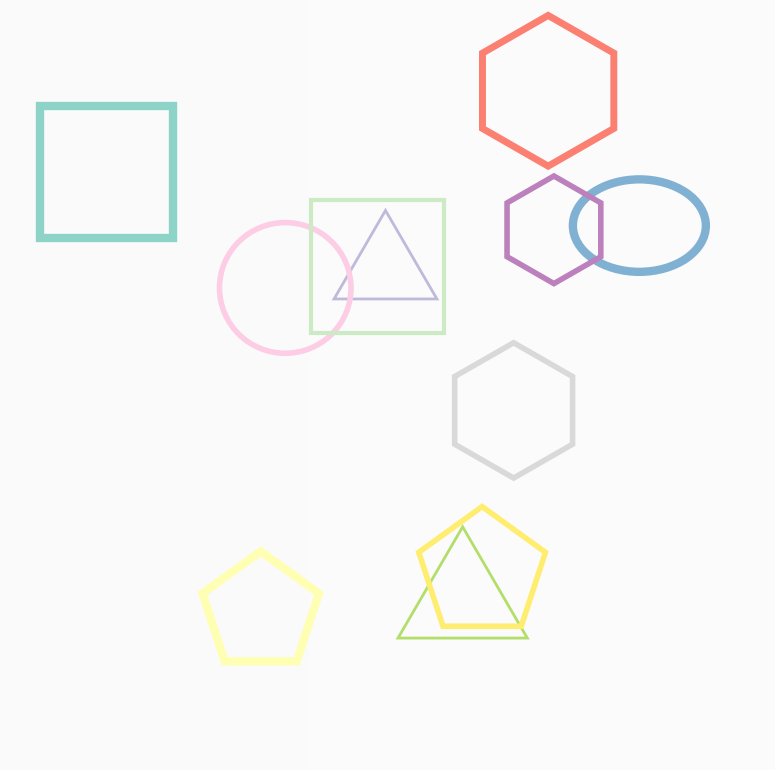[{"shape": "square", "thickness": 3, "radius": 0.43, "center": [0.138, 0.777]}, {"shape": "pentagon", "thickness": 3, "radius": 0.39, "center": [0.336, 0.205]}, {"shape": "triangle", "thickness": 1, "radius": 0.38, "center": [0.497, 0.65]}, {"shape": "hexagon", "thickness": 2.5, "radius": 0.49, "center": [0.707, 0.882]}, {"shape": "oval", "thickness": 3, "radius": 0.43, "center": [0.825, 0.707]}, {"shape": "triangle", "thickness": 1, "radius": 0.48, "center": [0.597, 0.219]}, {"shape": "circle", "thickness": 2, "radius": 0.42, "center": [0.368, 0.626]}, {"shape": "hexagon", "thickness": 2, "radius": 0.44, "center": [0.663, 0.467]}, {"shape": "hexagon", "thickness": 2, "radius": 0.35, "center": [0.715, 0.702]}, {"shape": "square", "thickness": 1.5, "radius": 0.43, "center": [0.487, 0.654]}, {"shape": "pentagon", "thickness": 2, "radius": 0.43, "center": [0.622, 0.256]}]